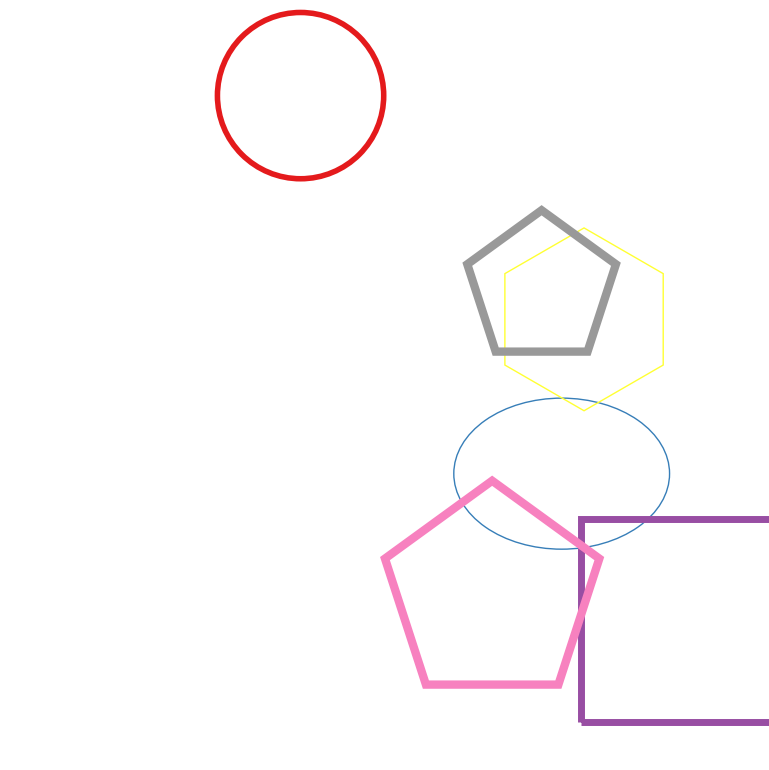[{"shape": "circle", "thickness": 2, "radius": 0.54, "center": [0.39, 0.876]}, {"shape": "oval", "thickness": 0.5, "radius": 0.7, "center": [0.729, 0.385]}, {"shape": "square", "thickness": 2.5, "radius": 0.66, "center": [0.886, 0.194]}, {"shape": "hexagon", "thickness": 0.5, "radius": 0.59, "center": [0.759, 0.585]}, {"shape": "pentagon", "thickness": 3, "radius": 0.73, "center": [0.639, 0.229]}, {"shape": "pentagon", "thickness": 3, "radius": 0.51, "center": [0.703, 0.625]}]